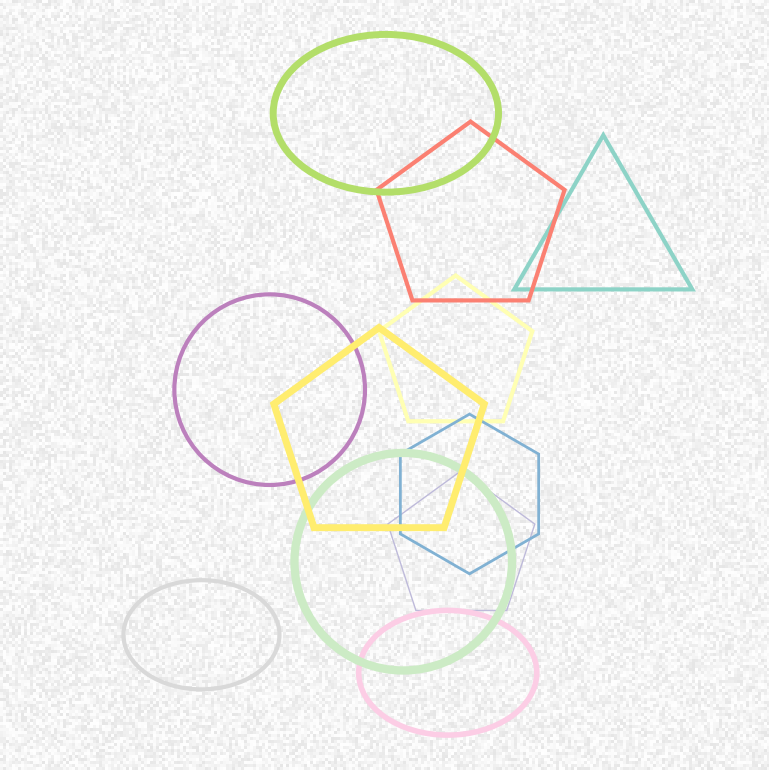[{"shape": "triangle", "thickness": 1.5, "radius": 0.67, "center": [0.783, 0.691]}, {"shape": "pentagon", "thickness": 1.5, "radius": 0.52, "center": [0.592, 0.538]}, {"shape": "pentagon", "thickness": 0.5, "radius": 0.5, "center": [0.599, 0.288]}, {"shape": "pentagon", "thickness": 1.5, "radius": 0.64, "center": [0.611, 0.714]}, {"shape": "hexagon", "thickness": 1, "radius": 0.52, "center": [0.61, 0.358]}, {"shape": "oval", "thickness": 2.5, "radius": 0.73, "center": [0.501, 0.853]}, {"shape": "oval", "thickness": 2, "radius": 0.58, "center": [0.581, 0.126]}, {"shape": "oval", "thickness": 1.5, "radius": 0.51, "center": [0.262, 0.176]}, {"shape": "circle", "thickness": 1.5, "radius": 0.62, "center": [0.35, 0.494]}, {"shape": "circle", "thickness": 3, "radius": 0.71, "center": [0.524, 0.271]}, {"shape": "pentagon", "thickness": 2.5, "radius": 0.72, "center": [0.492, 0.431]}]